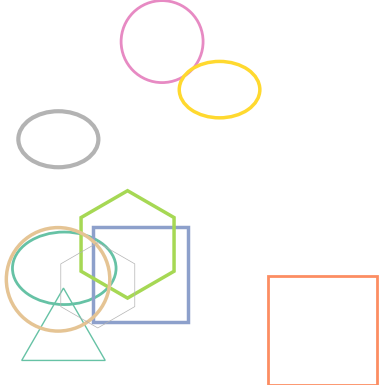[{"shape": "triangle", "thickness": 1, "radius": 0.63, "center": [0.165, 0.126]}, {"shape": "oval", "thickness": 2, "radius": 0.67, "center": [0.167, 0.303]}, {"shape": "square", "thickness": 2, "radius": 0.71, "center": [0.838, 0.141]}, {"shape": "square", "thickness": 2.5, "radius": 0.62, "center": [0.364, 0.287]}, {"shape": "circle", "thickness": 2, "radius": 0.53, "center": [0.421, 0.892]}, {"shape": "hexagon", "thickness": 2.5, "radius": 0.7, "center": [0.331, 0.365]}, {"shape": "oval", "thickness": 2.5, "radius": 0.52, "center": [0.57, 0.767]}, {"shape": "circle", "thickness": 2.5, "radius": 0.67, "center": [0.151, 0.274]}, {"shape": "oval", "thickness": 3, "radius": 0.52, "center": [0.152, 0.638]}, {"shape": "hexagon", "thickness": 0.5, "radius": 0.55, "center": [0.254, 0.259]}]